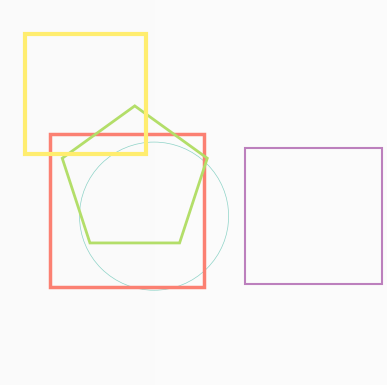[{"shape": "circle", "thickness": 0.5, "radius": 0.96, "center": [0.398, 0.439]}, {"shape": "square", "thickness": 2.5, "radius": 0.99, "center": [0.328, 0.454]}, {"shape": "pentagon", "thickness": 2, "radius": 0.98, "center": [0.348, 0.528]}, {"shape": "square", "thickness": 1.5, "radius": 0.89, "center": [0.809, 0.439]}, {"shape": "square", "thickness": 3, "radius": 0.78, "center": [0.221, 0.755]}]